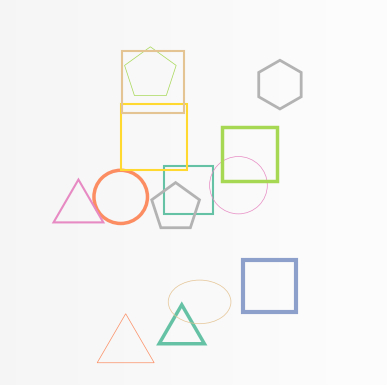[{"shape": "triangle", "thickness": 2.5, "radius": 0.34, "center": [0.469, 0.141]}, {"shape": "square", "thickness": 1.5, "radius": 0.32, "center": [0.486, 0.507]}, {"shape": "triangle", "thickness": 0.5, "radius": 0.42, "center": [0.324, 0.1]}, {"shape": "circle", "thickness": 2.5, "radius": 0.35, "center": [0.312, 0.489]}, {"shape": "square", "thickness": 3, "radius": 0.34, "center": [0.696, 0.257]}, {"shape": "circle", "thickness": 0.5, "radius": 0.37, "center": [0.615, 0.519]}, {"shape": "triangle", "thickness": 1.5, "radius": 0.37, "center": [0.202, 0.459]}, {"shape": "square", "thickness": 2.5, "radius": 0.35, "center": [0.644, 0.599]}, {"shape": "pentagon", "thickness": 0.5, "radius": 0.35, "center": [0.388, 0.808]}, {"shape": "square", "thickness": 1.5, "radius": 0.43, "center": [0.398, 0.644]}, {"shape": "square", "thickness": 1.5, "radius": 0.4, "center": [0.395, 0.787]}, {"shape": "oval", "thickness": 0.5, "radius": 0.4, "center": [0.515, 0.216]}, {"shape": "pentagon", "thickness": 2, "radius": 0.32, "center": [0.453, 0.461]}, {"shape": "hexagon", "thickness": 2, "radius": 0.32, "center": [0.722, 0.78]}]